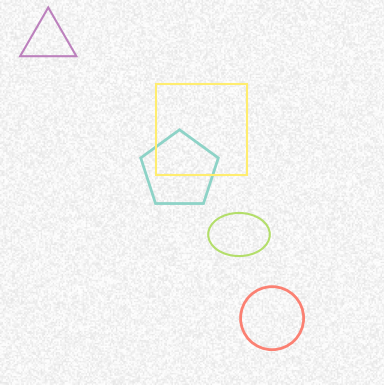[{"shape": "pentagon", "thickness": 2, "radius": 0.53, "center": [0.466, 0.557]}, {"shape": "circle", "thickness": 2, "radius": 0.41, "center": [0.707, 0.174]}, {"shape": "oval", "thickness": 1.5, "radius": 0.4, "center": [0.621, 0.391]}, {"shape": "triangle", "thickness": 1.5, "radius": 0.42, "center": [0.125, 0.896]}, {"shape": "square", "thickness": 1.5, "radius": 0.59, "center": [0.523, 0.664]}]